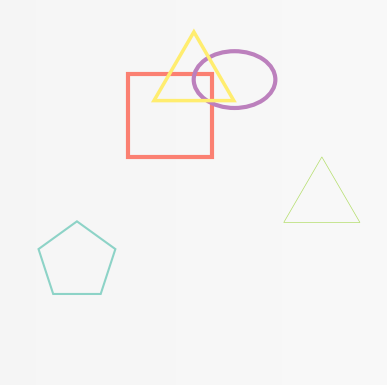[{"shape": "pentagon", "thickness": 1.5, "radius": 0.52, "center": [0.199, 0.321]}, {"shape": "square", "thickness": 3, "radius": 0.54, "center": [0.438, 0.701]}, {"shape": "triangle", "thickness": 0.5, "radius": 0.57, "center": [0.831, 0.479]}, {"shape": "oval", "thickness": 3, "radius": 0.53, "center": [0.605, 0.793]}, {"shape": "triangle", "thickness": 2.5, "radius": 0.59, "center": [0.5, 0.798]}]